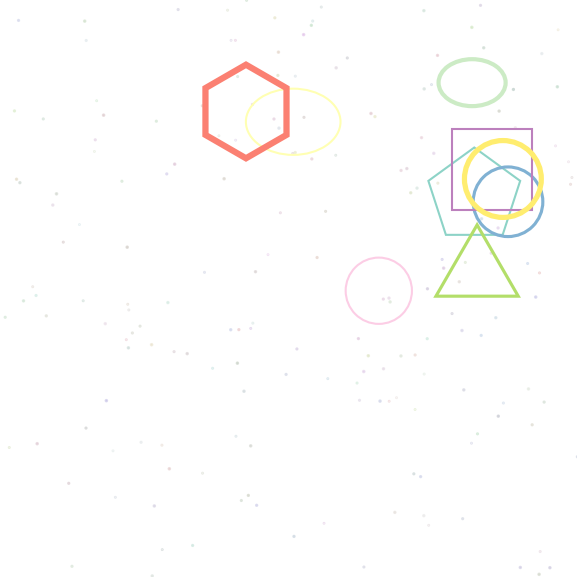[{"shape": "pentagon", "thickness": 1, "radius": 0.42, "center": [0.821, 0.66]}, {"shape": "oval", "thickness": 1, "radius": 0.41, "center": [0.508, 0.788]}, {"shape": "hexagon", "thickness": 3, "radius": 0.41, "center": [0.426, 0.806]}, {"shape": "circle", "thickness": 1.5, "radius": 0.3, "center": [0.88, 0.65]}, {"shape": "triangle", "thickness": 1.5, "radius": 0.41, "center": [0.826, 0.527]}, {"shape": "circle", "thickness": 1, "radius": 0.29, "center": [0.656, 0.496]}, {"shape": "square", "thickness": 1, "radius": 0.35, "center": [0.852, 0.706]}, {"shape": "oval", "thickness": 2, "radius": 0.29, "center": [0.817, 0.856]}, {"shape": "circle", "thickness": 2.5, "radius": 0.33, "center": [0.871, 0.689]}]